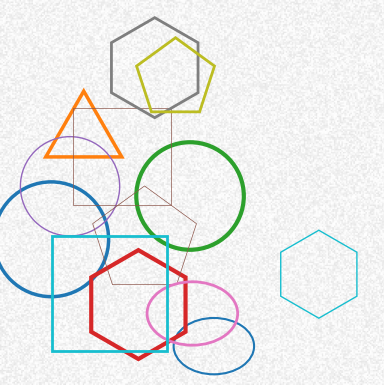[{"shape": "circle", "thickness": 2.5, "radius": 0.75, "center": [0.133, 0.379]}, {"shape": "oval", "thickness": 1.5, "radius": 0.52, "center": [0.555, 0.101]}, {"shape": "triangle", "thickness": 2.5, "radius": 0.57, "center": [0.218, 0.649]}, {"shape": "circle", "thickness": 3, "radius": 0.7, "center": [0.494, 0.491]}, {"shape": "hexagon", "thickness": 3, "radius": 0.71, "center": [0.359, 0.209]}, {"shape": "circle", "thickness": 1, "radius": 0.64, "center": [0.182, 0.516]}, {"shape": "square", "thickness": 0.5, "radius": 0.63, "center": [0.317, 0.594]}, {"shape": "pentagon", "thickness": 0.5, "radius": 0.71, "center": [0.375, 0.375]}, {"shape": "oval", "thickness": 2, "radius": 0.59, "center": [0.5, 0.186]}, {"shape": "hexagon", "thickness": 2, "radius": 0.65, "center": [0.402, 0.824]}, {"shape": "pentagon", "thickness": 2, "radius": 0.53, "center": [0.456, 0.796]}, {"shape": "hexagon", "thickness": 1, "radius": 0.57, "center": [0.828, 0.288]}, {"shape": "square", "thickness": 2, "radius": 0.75, "center": [0.283, 0.238]}]